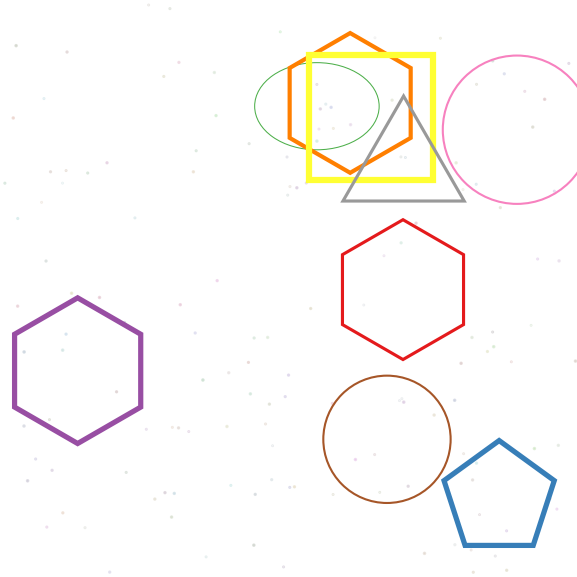[{"shape": "hexagon", "thickness": 1.5, "radius": 0.61, "center": [0.698, 0.498]}, {"shape": "pentagon", "thickness": 2.5, "radius": 0.5, "center": [0.864, 0.136]}, {"shape": "oval", "thickness": 0.5, "radius": 0.54, "center": [0.549, 0.815]}, {"shape": "hexagon", "thickness": 2.5, "radius": 0.63, "center": [0.134, 0.357]}, {"shape": "hexagon", "thickness": 2, "radius": 0.61, "center": [0.606, 0.821]}, {"shape": "square", "thickness": 3, "radius": 0.54, "center": [0.642, 0.796]}, {"shape": "circle", "thickness": 1, "radius": 0.55, "center": [0.67, 0.238]}, {"shape": "circle", "thickness": 1, "radius": 0.64, "center": [0.895, 0.775]}, {"shape": "triangle", "thickness": 1.5, "radius": 0.61, "center": [0.699, 0.712]}]